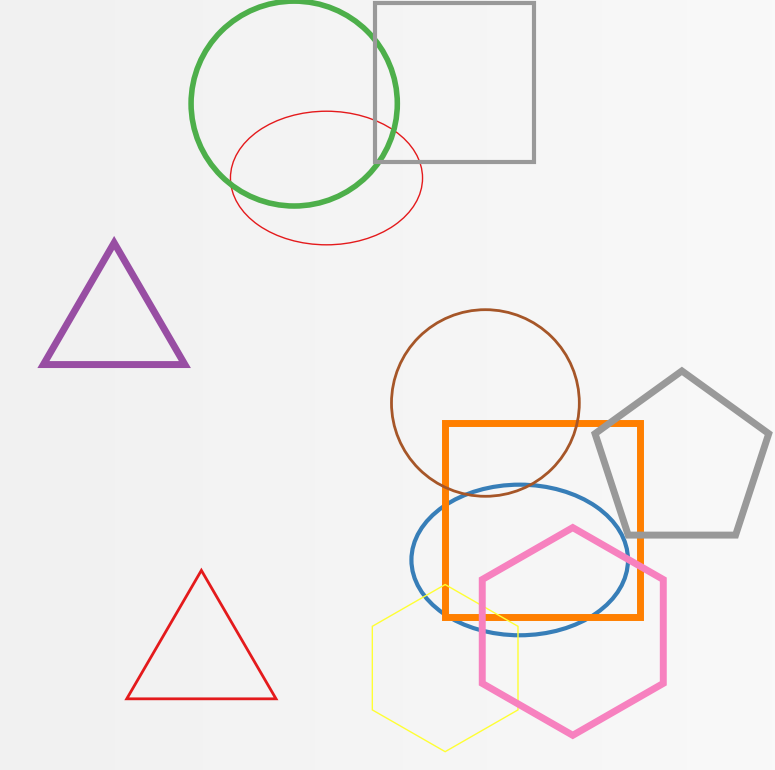[{"shape": "oval", "thickness": 0.5, "radius": 0.62, "center": [0.421, 0.769]}, {"shape": "triangle", "thickness": 1, "radius": 0.56, "center": [0.26, 0.148]}, {"shape": "oval", "thickness": 1.5, "radius": 0.7, "center": [0.671, 0.273]}, {"shape": "circle", "thickness": 2, "radius": 0.67, "center": [0.38, 0.866]}, {"shape": "triangle", "thickness": 2.5, "radius": 0.53, "center": [0.147, 0.579]}, {"shape": "square", "thickness": 2.5, "radius": 0.63, "center": [0.7, 0.325]}, {"shape": "hexagon", "thickness": 0.5, "radius": 0.54, "center": [0.574, 0.132]}, {"shape": "circle", "thickness": 1, "radius": 0.61, "center": [0.626, 0.477]}, {"shape": "hexagon", "thickness": 2.5, "radius": 0.67, "center": [0.739, 0.18]}, {"shape": "square", "thickness": 1.5, "radius": 0.51, "center": [0.586, 0.893]}, {"shape": "pentagon", "thickness": 2.5, "radius": 0.59, "center": [0.88, 0.4]}]